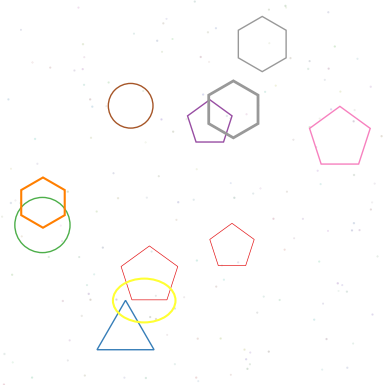[{"shape": "pentagon", "thickness": 0.5, "radius": 0.39, "center": [0.388, 0.284]}, {"shape": "pentagon", "thickness": 0.5, "radius": 0.3, "center": [0.603, 0.359]}, {"shape": "triangle", "thickness": 1, "radius": 0.43, "center": [0.326, 0.134]}, {"shape": "circle", "thickness": 1, "radius": 0.36, "center": [0.11, 0.416]}, {"shape": "pentagon", "thickness": 1, "radius": 0.3, "center": [0.545, 0.68]}, {"shape": "hexagon", "thickness": 1.5, "radius": 0.33, "center": [0.112, 0.474]}, {"shape": "oval", "thickness": 1.5, "radius": 0.41, "center": [0.375, 0.219]}, {"shape": "circle", "thickness": 1, "radius": 0.29, "center": [0.339, 0.725]}, {"shape": "pentagon", "thickness": 1, "radius": 0.41, "center": [0.883, 0.641]}, {"shape": "hexagon", "thickness": 1, "radius": 0.36, "center": [0.681, 0.886]}, {"shape": "hexagon", "thickness": 2, "radius": 0.37, "center": [0.606, 0.716]}]